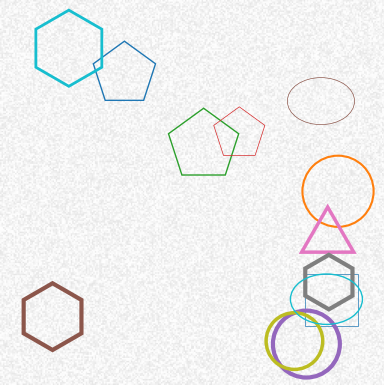[{"shape": "pentagon", "thickness": 1, "radius": 0.42, "center": [0.323, 0.808]}, {"shape": "square", "thickness": 0.5, "radius": 0.34, "center": [0.861, 0.221]}, {"shape": "circle", "thickness": 1.5, "radius": 0.46, "center": [0.878, 0.503]}, {"shape": "pentagon", "thickness": 1, "radius": 0.48, "center": [0.529, 0.623]}, {"shape": "pentagon", "thickness": 0.5, "radius": 0.35, "center": [0.622, 0.653]}, {"shape": "circle", "thickness": 3, "radius": 0.43, "center": [0.796, 0.106]}, {"shape": "hexagon", "thickness": 3, "radius": 0.43, "center": [0.137, 0.178]}, {"shape": "oval", "thickness": 0.5, "radius": 0.44, "center": [0.834, 0.737]}, {"shape": "triangle", "thickness": 2.5, "radius": 0.39, "center": [0.851, 0.384]}, {"shape": "hexagon", "thickness": 3, "radius": 0.35, "center": [0.854, 0.267]}, {"shape": "circle", "thickness": 2.5, "radius": 0.37, "center": [0.765, 0.114]}, {"shape": "hexagon", "thickness": 2, "radius": 0.49, "center": [0.179, 0.875]}, {"shape": "oval", "thickness": 1, "radius": 0.47, "center": [0.848, 0.223]}]